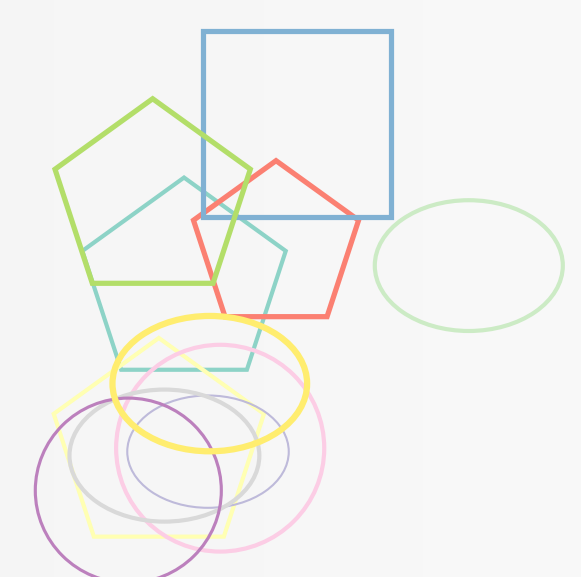[{"shape": "pentagon", "thickness": 2, "radius": 0.92, "center": [0.317, 0.508]}, {"shape": "pentagon", "thickness": 2, "radius": 0.95, "center": [0.273, 0.224]}, {"shape": "oval", "thickness": 1, "radius": 0.69, "center": [0.358, 0.217]}, {"shape": "pentagon", "thickness": 2.5, "radius": 0.75, "center": [0.475, 0.572]}, {"shape": "square", "thickness": 2.5, "radius": 0.81, "center": [0.511, 0.785]}, {"shape": "pentagon", "thickness": 2.5, "radius": 0.88, "center": [0.263, 0.651]}, {"shape": "circle", "thickness": 2, "radius": 0.9, "center": [0.379, 0.223]}, {"shape": "oval", "thickness": 2, "radius": 0.82, "center": [0.283, 0.21]}, {"shape": "circle", "thickness": 1.5, "radius": 0.8, "center": [0.221, 0.15]}, {"shape": "oval", "thickness": 2, "radius": 0.81, "center": [0.807, 0.539]}, {"shape": "oval", "thickness": 3, "radius": 0.84, "center": [0.361, 0.335]}]